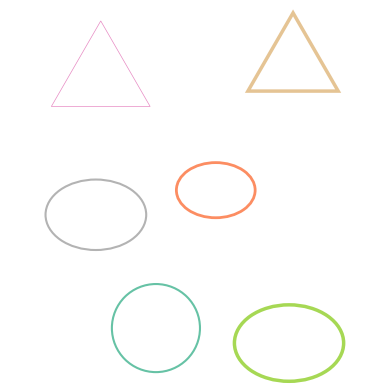[{"shape": "circle", "thickness": 1.5, "radius": 0.57, "center": [0.405, 0.148]}, {"shape": "oval", "thickness": 2, "radius": 0.51, "center": [0.56, 0.506]}, {"shape": "triangle", "thickness": 0.5, "radius": 0.74, "center": [0.262, 0.798]}, {"shape": "oval", "thickness": 2.5, "radius": 0.71, "center": [0.751, 0.109]}, {"shape": "triangle", "thickness": 2.5, "radius": 0.68, "center": [0.761, 0.831]}, {"shape": "oval", "thickness": 1.5, "radius": 0.65, "center": [0.249, 0.442]}]